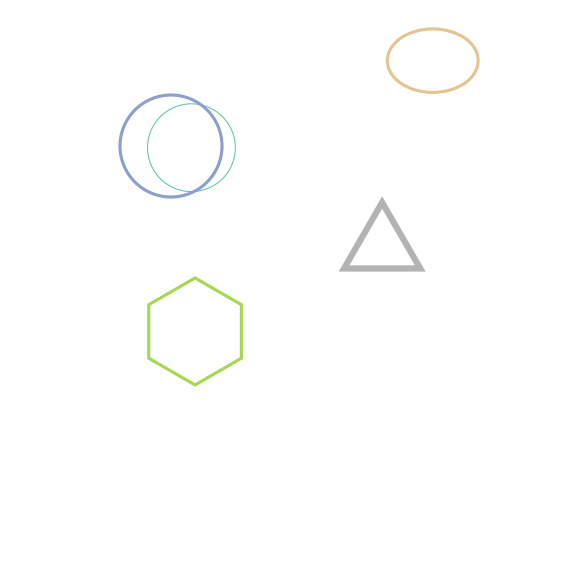[{"shape": "circle", "thickness": 0.5, "radius": 0.38, "center": [0.331, 0.743]}, {"shape": "circle", "thickness": 1.5, "radius": 0.44, "center": [0.296, 0.746]}, {"shape": "hexagon", "thickness": 1.5, "radius": 0.46, "center": [0.338, 0.425]}, {"shape": "oval", "thickness": 1.5, "radius": 0.39, "center": [0.749, 0.894]}, {"shape": "triangle", "thickness": 3, "radius": 0.38, "center": [0.662, 0.572]}]